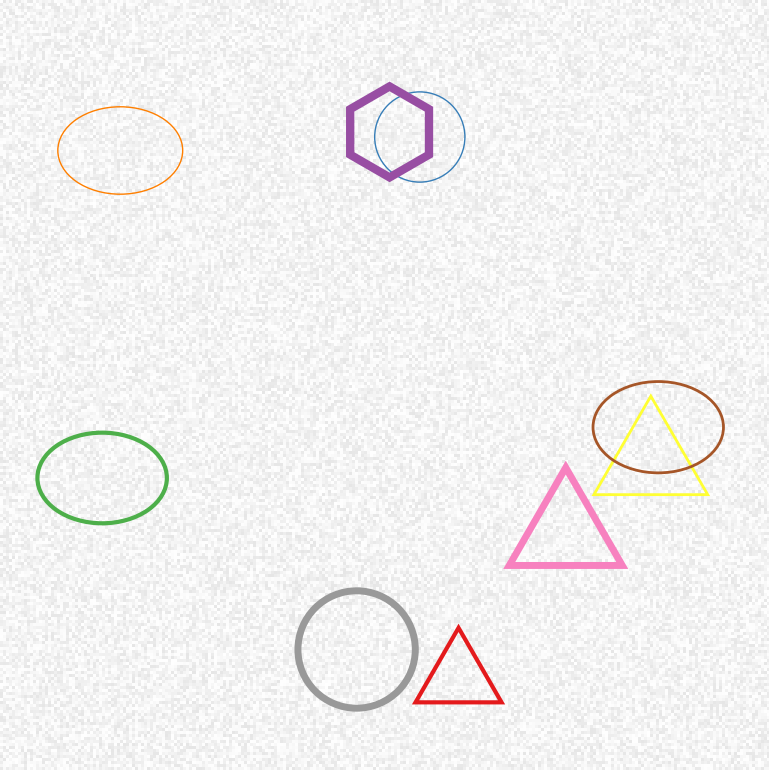[{"shape": "triangle", "thickness": 1.5, "radius": 0.32, "center": [0.596, 0.12]}, {"shape": "circle", "thickness": 0.5, "radius": 0.29, "center": [0.545, 0.822]}, {"shape": "oval", "thickness": 1.5, "radius": 0.42, "center": [0.133, 0.379]}, {"shape": "hexagon", "thickness": 3, "radius": 0.3, "center": [0.506, 0.829]}, {"shape": "oval", "thickness": 0.5, "radius": 0.41, "center": [0.156, 0.805]}, {"shape": "triangle", "thickness": 1, "radius": 0.43, "center": [0.845, 0.4]}, {"shape": "oval", "thickness": 1, "radius": 0.42, "center": [0.855, 0.445]}, {"shape": "triangle", "thickness": 2.5, "radius": 0.42, "center": [0.735, 0.308]}, {"shape": "circle", "thickness": 2.5, "radius": 0.38, "center": [0.463, 0.156]}]